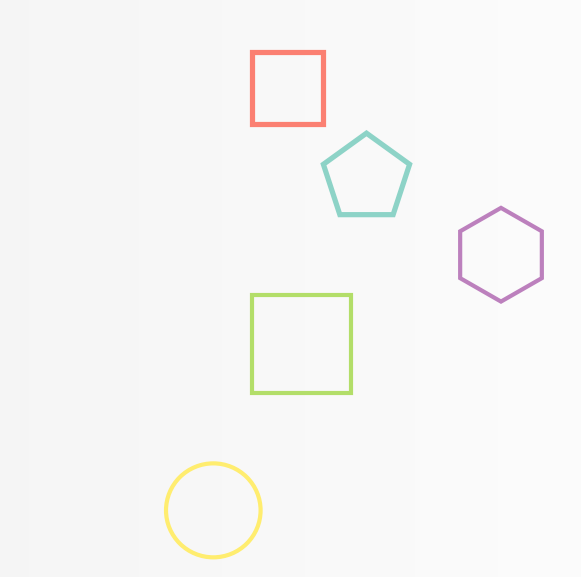[{"shape": "pentagon", "thickness": 2.5, "radius": 0.39, "center": [0.631, 0.691]}, {"shape": "square", "thickness": 2.5, "radius": 0.31, "center": [0.494, 0.847]}, {"shape": "square", "thickness": 2, "radius": 0.42, "center": [0.519, 0.404]}, {"shape": "hexagon", "thickness": 2, "radius": 0.41, "center": [0.862, 0.558]}, {"shape": "circle", "thickness": 2, "radius": 0.41, "center": [0.367, 0.115]}]